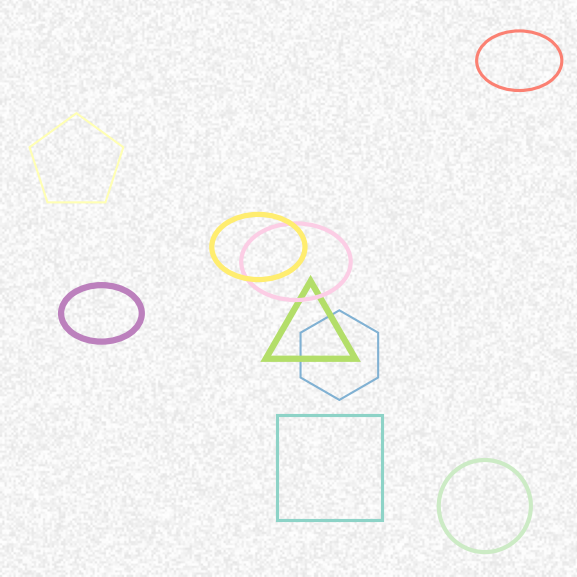[{"shape": "square", "thickness": 1.5, "radius": 0.45, "center": [0.571, 0.189]}, {"shape": "pentagon", "thickness": 1, "radius": 0.43, "center": [0.132, 0.718]}, {"shape": "oval", "thickness": 1.5, "radius": 0.37, "center": [0.899, 0.894]}, {"shape": "hexagon", "thickness": 1, "radius": 0.39, "center": [0.588, 0.384]}, {"shape": "triangle", "thickness": 3, "radius": 0.45, "center": [0.538, 0.423]}, {"shape": "oval", "thickness": 2, "radius": 0.47, "center": [0.512, 0.546]}, {"shape": "oval", "thickness": 3, "radius": 0.35, "center": [0.176, 0.456]}, {"shape": "circle", "thickness": 2, "radius": 0.4, "center": [0.839, 0.123]}, {"shape": "oval", "thickness": 2.5, "radius": 0.4, "center": [0.447, 0.571]}]